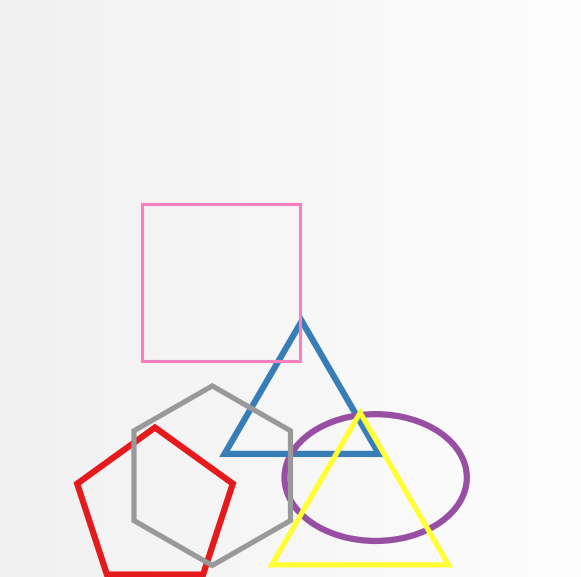[{"shape": "pentagon", "thickness": 3, "radius": 0.7, "center": [0.267, 0.118]}, {"shape": "triangle", "thickness": 3, "radius": 0.77, "center": [0.519, 0.29]}, {"shape": "oval", "thickness": 3, "radius": 0.78, "center": [0.646, 0.172]}, {"shape": "triangle", "thickness": 2.5, "radius": 0.88, "center": [0.62, 0.109]}, {"shape": "square", "thickness": 1.5, "radius": 0.68, "center": [0.38, 0.51]}, {"shape": "hexagon", "thickness": 2.5, "radius": 0.78, "center": [0.365, 0.175]}]